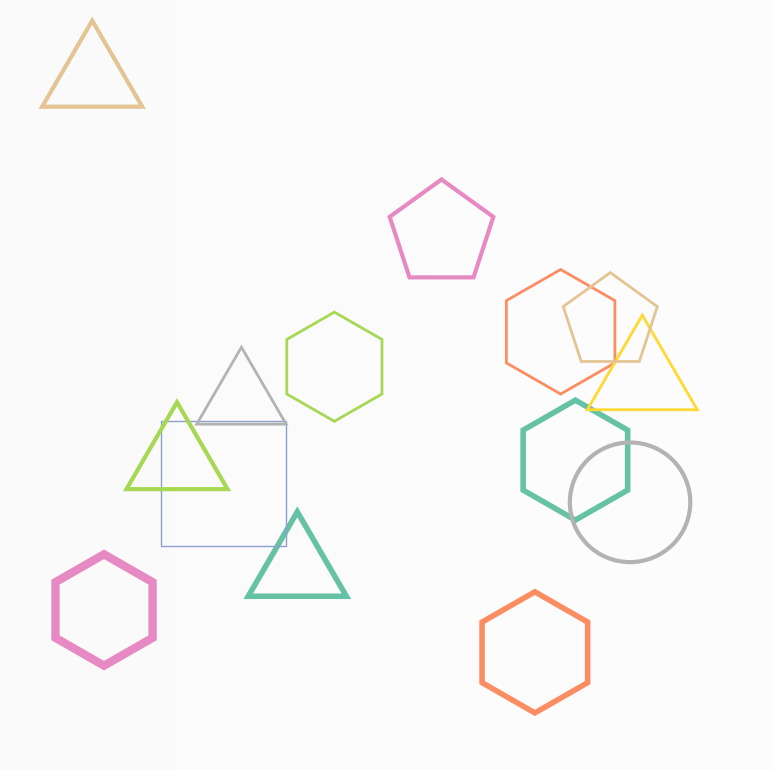[{"shape": "triangle", "thickness": 2, "radius": 0.37, "center": [0.384, 0.262]}, {"shape": "hexagon", "thickness": 2, "radius": 0.39, "center": [0.742, 0.402]}, {"shape": "hexagon", "thickness": 2, "radius": 0.39, "center": [0.69, 0.153]}, {"shape": "hexagon", "thickness": 1, "radius": 0.4, "center": [0.723, 0.569]}, {"shape": "square", "thickness": 0.5, "radius": 0.4, "center": [0.288, 0.372]}, {"shape": "pentagon", "thickness": 1.5, "radius": 0.35, "center": [0.57, 0.697]}, {"shape": "hexagon", "thickness": 3, "radius": 0.36, "center": [0.134, 0.208]}, {"shape": "triangle", "thickness": 1.5, "radius": 0.38, "center": [0.228, 0.402]}, {"shape": "hexagon", "thickness": 1, "radius": 0.35, "center": [0.431, 0.524]}, {"shape": "triangle", "thickness": 1, "radius": 0.41, "center": [0.829, 0.509]}, {"shape": "pentagon", "thickness": 1, "radius": 0.32, "center": [0.787, 0.582]}, {"shape": "triangle", "thickness": 1.5, "radius": 0.37, "center": [0.119, 0.899]}, {"shape": "circle", "thickness": 1.5, "radius": 0.39, "center": [0.813, 0.348]}, {"shape": "triangle", "thickness": 1, "radius": 0.33, "center": [0.312, 0.482]}]